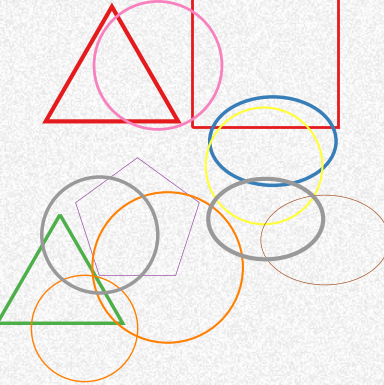[{"shape": "triangle", "thickness": 3, "radius": 0.99, "center": [0.291, 0.784]}, {"shape": "square", "thickness": 2, "radius": 0.95, "center": [0.688, 0.859]}, {"shape": "oval", "thickness": 2.5, "radius": 0.82, "center": [0.709, 0.633]}, {"shape": "triangle", "thickness": 2.5, "radius": 0.94, "center": [0.156, 0.254]}, {"shape": "pentagon", "thickness": 0.5, "radius": 0.84, "center": [0.357, 0.421]}, {"shape": "circle", "thickness": 1, "radius": 0.69, "center": [0.22, 0.147]}, {"shape": "circle", "thickness": 1.5, "radius": 0.98, "center": [0.435, 0.305]}, {"shape": "circle", "thickness": 1.5, "radius": 0.76, "center": [0.686, 0.569]}, {"shape": "oval", "thickness": 0.5, "radius": 0.83, "center": [0.844, 0.377]}, {"shape": "circle", "thickness": 2, "radius": 0.83, "center": [0.41, 0.83]}, {"shape": "oval", "thickness": 3, "radius": 0.75, "center": [0.69, 0.431]}, {"shape": "circle", "thickness": 2.5, "radius": 0.75, "center": [0.259, 0.39]}]